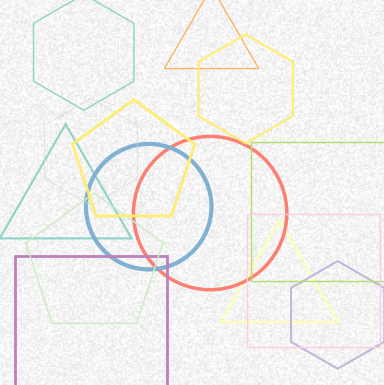[{"shape": "triangle", "thickness": 1.5, "radius": 0.99, "center": [0.171, 0.48]}, {"shape": "hexagon", "thickness": 1, "radius": 0.75, "center": [0.217, 0.864]}, {"shape": "triangle", "thickness": 1.5, "radius": 0.88, "center": [0.726, 0.251]}, {"shape": "hexagon", "thickness": 1.5, "radius": 0.7, "center": [0.877, 0.182]}, {"shape": "circle", "thickness": 2.5, "radius": 1.0, "center": [0.546, 0.447]}, {"shape": "circle", "thickness": 3, "radius": 0.81, "center": [0.386, 0.463]}, {"shape": "triangle", "thickness": 1, "radius": 0.71, "center": [0.55, 0.893]}, {"shape": "square", "thickness": 1, "radius": 0.9, "center": [0.831, 0.45]}, {"shape": "square", "thickness": 1, "radius": 0.86, "center": [0.813, 0.272]}, {"shape": "hexagon", "thickness": 0.5, "radius": 0.69, "center": [0.236, 0.605]}, {"shape": "square", "thickness": 2, "radius": 0.99, "center": [0.236, 0.138]}, {"shape": "pentagon", "thickness": 1, "radius": 0.94, "center": [0.245, 0.312]}, {"shape": "pentagon", "thickness": 2, "radius": 0.83, "center": [0.347, 0.574]}, {"shape": "hexagon", "thickness": 1.5, "radius": 0.71, "center": [0.638, 0.769]}]